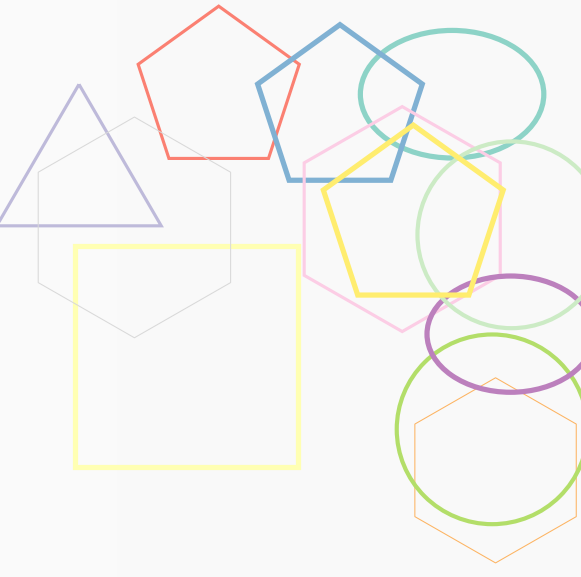[{"shape": "oval", "thickness": 2.5, "radius": 0.79, "center": [0.778, 0.836]}, {"shape": "square", "thickness": 2.5, "radius": 0.96, "center": [0.321, 0.382]}, {"shape": "triangle", "thickness": 1.5, "radius": 0.82, "center": [0.136, 0.69]}, {"shape": "pentagon", "thickness": 1.5, "radius": 0.73, "center": [0.376, 0.843]}, {"shape": "pentagon", "thickness": 2.5, "radius": 0.74, "center": [0.585, 0.808]}, {"shape": "hexagon", "thickness": 0.5, "radius": 0.8, "center": [0.853, 0.185]}, {"shape": "circle", "thickness": 2, "radius": 0.82, "center": [0.847, 0.256]}, {"shape": "hexagon", "thickness": 1.5, "radius": 0.97, "center": [0.692, 0.62]}, {"shape": "hexagon", "thickness": 0.5, "radius": 0.96, "center": [0.231, 0.605]}, {"shape": "oval", "thickness": 2.5, "radius": 0.72, "center": [0.878, 0.421]}, {"shape": "circle", "thickness": 2, "radius": 0.81, "center": [0.88, 0.593]}, {"shape": "pentagon", "thickness": 2.5, "radius": 0.81, "center": [0.711, 0.62]}]